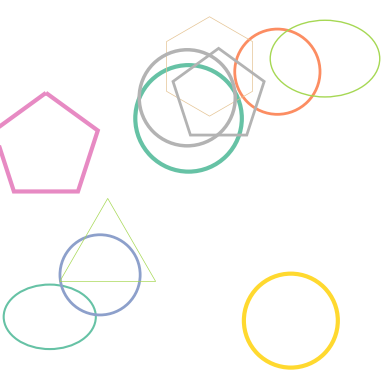[{"shape": "circle", "thickness": 3, "radius": 0.69, "center": [0.49, 0.693]}, {"shape": "oval", "thickness": 1.5, "radius": 0.6, "center": [0.129, 0.177]}, {"shape": "circle", "thickness": 2, "radius": 0.55, "center": [0.72, 0.814]}, {"shape": "circle", "thickness": 2, "radius": 0.52, "center": [0.26, 0.286]}, {"shape": "pentagon", "thickness": 3, "radius": 0.71, "center": [0.119, 0.617]}, {"shape": "oval", "thickness": 1, "radius": 0.71, "center": [0.844, 0.848]}, {"shape": "triangle", "thickness": 0.5, "radius": 0.72, "center": [0.28, 0.341]}, {"shape": "circle", "thickness": 3, "radius": 0.61, "center": [0.755, 0.167]}, {"shape": "hexagon", "thickness": 0.5, "radius": 0.65, "center": [0.544, 0.827]}, {"shape": "pentagon", "thickness": 2, "radius": 0.62, "center": [0.568, 0.75]}, {"shape": "circle", "thickness": 2.5, "radius": 0.62, "center": [0.486, 0.746]}]